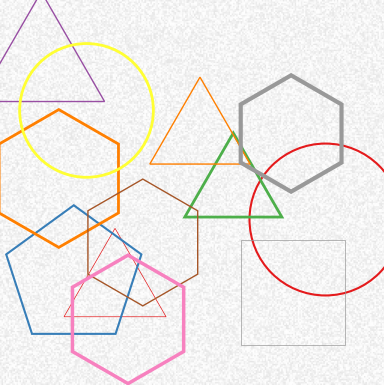[{"shape": "circle", "thickness": 1.5, "radius": 0.99, "center": [0.845, 0.43]}, {"shape": "triangle", "thickness": 0.5, "radius": 0.77, "center": [0.299, 0.254]}, {"shape": "pentagon", "thickness": 1.5, "radius": 0.92, "center": [0.192, 0.282]}, {"shape": "triangle", "thickness": 2, "radius": 0.73, "center": [0.606, 0.509]}, {"shape": "triangle", "thickness": 1, "radius": 0.95, "center": [0.107, 0.831]}, {"shape": "hexagon", "thickness": 2, "radius": 0.89, "center": [0.153, 0.536]}, {"shape": "triangle", "thickness": 1, "radius": 0.75, "center": [0.519, 0.649]}, {"shape": "circle", "thickness": 2, "radius": 0.87, "center": [0.225, 0.713]}, {"shape": "hexagon", "thickness": 1, "radius": 0.82, "center": [0.371, 0.37]}, {"shape": "hexagon", "thickness": 2.5, "radius": 0.83, "center": [0.333, 0.17]}, {"shape": "square", "thickness": 0.5, "radius": 0.68, "center": [0.762, 0.24]}, {"shape": "hexagon", "thickness": 3, "radius": 0.76, "center": [0.756, 0.653]}]